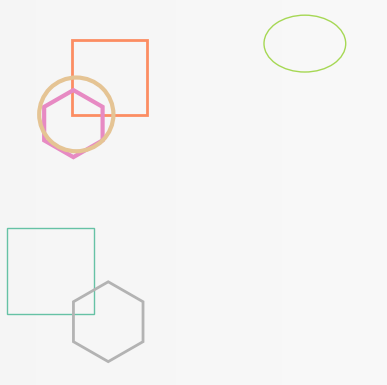[{"shape": "square", "thickness": 1, "radius": 0.56, "center": [0.13, 0.296]}, {"shape": "square", "thickness": 2, "radius": 0.48, "center": [0.283, 0.799]}, {"shape": "hexagon", "thickness": 3, "radius": 0.44, "center": [0.189, 0.679]}, {"shape": "oval", "thickness": 1, "radius": 0.53, "center": [0.787, 0.887]}, {"shape": "circle", "thickness": 3, "radius": 0.48, "center": [0.197, 0.703]}, {"shape": "hexagon", "thickness": 2, "radius": 0.52, "center": [0.279, 0.164]}]